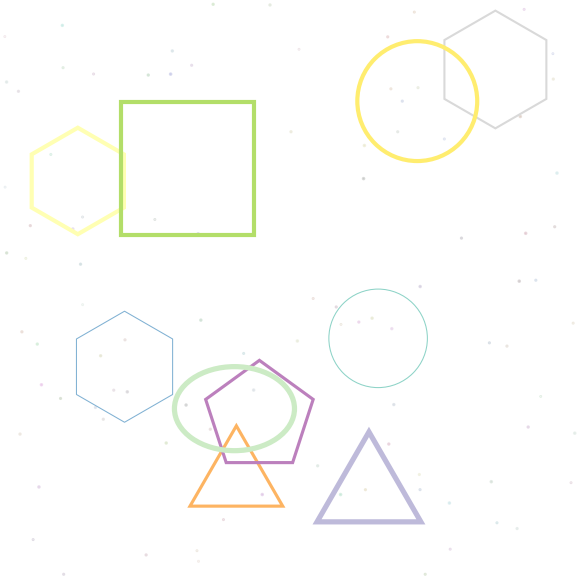[{"shape": "circle", "thickness": 0.5, "radius": 0.43, "center": [0.655, 0.413]}, {"shape": "hexagon", "thickness": 2, "radius": 0.46, "center": [0.135, 0.686]}, {"shape": "triangle", "thickness": 2.5, "radius": 0.52, "center": [0.639, 0.147]}, {"shape": "hexagon", "thickness": 0.5, "radius": 0.48, "center": [0.216, 0.364]}, {"shape": "triangle", "thickness": 1.5, "radius": 0.46, "center": [0.409, 0.169]}, {"shape": "square", "thickness": 2, "radius": 0.57, "center": [0.325, 0.707]}, {"shape": "hexagon", "thickness": 1, "radius": 0.51, "center": [0.858, 0.879]}, {"shape": "pentagon", "thickness": 1.5, "radius": 0.49, "center": [0.449, 0.277]}, {"shape": "oval", "thickness": 2.5, "radius": 0.52, "center": [0.406, 0.292]}, {"shape": "circle", "thickness": 2, "radius": 0.52, "center": [0.723, 0.824]}]